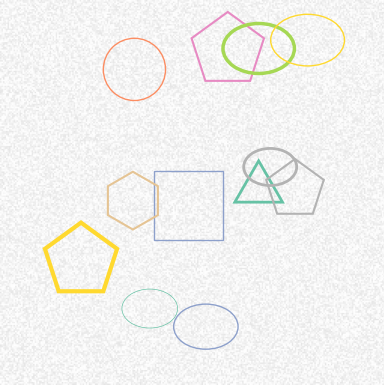[{"shape": "triangle", "thickness": 2, "radius": 0.36, "center": [0.672, 0.511]}, {"shape": "oval", "thickness": 0.5, "radius": 0.36, "center": [0.389, 0.199]}, {"shape": "circle", "thickness": 1, "radius": 0.4, "center": [0.349, 0.82]}, {"shape": "oval", "thickness": 1, "radius": 0.42, "center": [0.535, 0.152]}, {"shape": "square", "thickness": 1, "radius": 0.45, "center": [0.489, 0.467]}, {"shape": "pentagon", "thickness": 1.5, "radius": 0.49, "center": [0.592, 0.87]}, {"shape": "oval", "thickness": 2.5, "radius": 0.46, "center": [0.672, 0.874]}, {"shape": "oval", "thickness": 1, "radius": 0.48, "center": [0.799, 0.896]}, {"shape": "pentagon", "thickness": 3, "radius": 0.49, "center": [0.21, 0.323]}, {"shape": "hexagon", "thickness": 1.5, "radius": 0.38, "center": [0.345, 0.479]}, {"shape": "pentagon", "thickness": 1.5, "radius": 0.39, "center": [0.766, 0.508]}, {"shape": "oval", "thickness": 2, "radius": 0.34, "center": [0.702, 0.566]}]